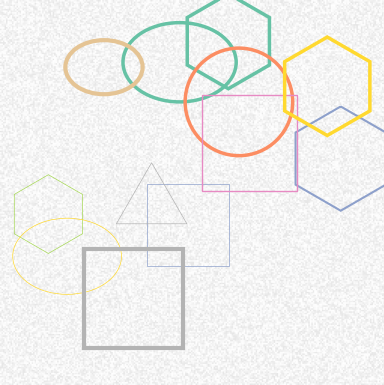[{"shape": "oval", "thickness": 2.5, "radius": 0.74, "center": [0.466, 0.838]}, {"shape": "hexagon", "thickness": 2.5, "radius": 0.62, "center": [0.593, 0.893]}, {"shape": "circle", "thickness": 2.5, "radius": 0.7, "center": [0.621, 0.735]}, {"shape": "square", "thickness": 0.5, "radius": 0.53, "center": [0.488, 0.416]}, {"shape": "hexagon", "thickness": 1.5, "radius": 0.68, "center": [0.885, 0.588]}, {"shape": "square", "thickness": 1, "radius": 0.62, "center": [0.648, 0.629]}, {"shape": "hexagon", "thickness": 0.5, "radius": 0.51, "center": [0.126, 0.444]}, {"shape": "hexagon", "thickness": 2.5, "radius": 0.64, "center": [0.85, 0.776]}, {"shape": "oval", "thickness": 0.5, "radius": 0.71, "center": [0.174, 0.334]}, {"shape": "oval", "thickness": 3, "radius": 0.5, "center": [0.27, 0.825]}, {"shape": "square", "thickness": 3, "radius": 0.64, "center": [0.348, 0.224]}, {"shape": "triangle", "thickness": 0.5, "radius": 0.53, "center": [0.394, 0.472]}]